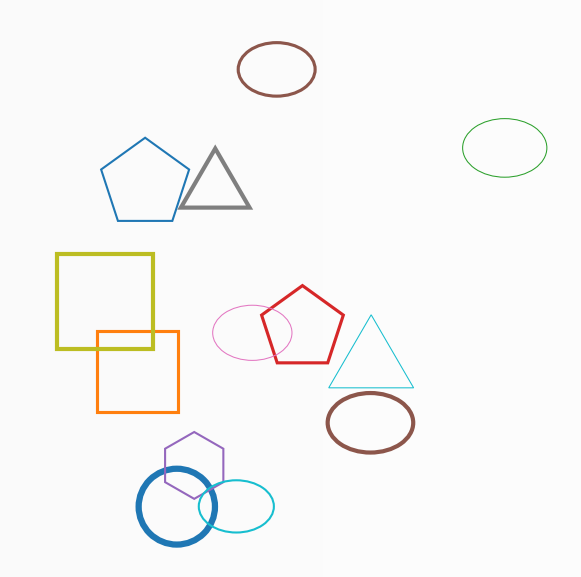[{"shape": "pentagon", "thickness": 1, "radius": 0.4, "center": [0.25, 0.681]}, {"shape": "circle", "thickness": 3, "radius": 0.33, "center": [0.304, 0.122]}, {"shape": "square", "thickness": 1.5, "radius": 0.35, "center": [0.236, 0.356]}, {"shape": "oval", "thickness": 0.5, "radius": 0.36, "center": [0.868, 0.743]}, {"shape": "pentagon", "thickness": 1.5, "radius": 0.37, "center": [0.52, 0.431]}, {"shape": "hexagon", "thickness": 1, "radius": 0.29, "center": [0.334, 0.193]}, {"shape": "oval", "thickness": 1.5, "radius": 0.33, "center": [0.476, 0.879]}, {"shape": "oval", "thickness": 2, "radius": 0.37, "center": [0.637, 0.267]}, {"shape": "oval", "thickness": 0.5, "radius": 0.34, "center": [0.434, 0.423]}, {"shape": "triangle", "thickness": 2, "radius": 0.34, "center": [0.37, 0.674]}, {"shape": "square", "thickness": 2, "radius": 0.41, "center": [0.18, 0.478]}, {"shape": "oval", "thickness": 1, "radius": 0.32, "center": [0.407, 0.122]}, {"shape": "triangle", "thickness": 0.5, "radius": 0.42, "center": [0.639, 0.37]}]